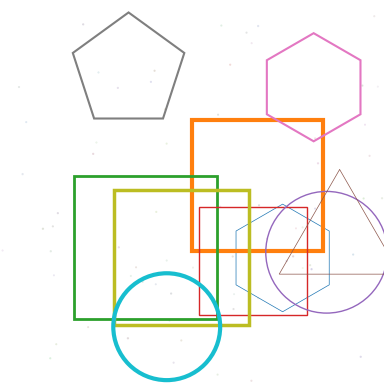[{"shape": "hexagon", "thickness": 0.5, "radius": 0.7, "center": [0.734, 0.33]}, {"shape": "square", "thickness": 3, "radius": 0.85, "center": [0.67, 0.518]}, {"shape": "square", "thickness": 2, "radius": 0.93, "center": [0.378, 0.358]}, {"shape": "square", "thickness": 1, "radius": 0.7, "center": [0.657, 0.323]}, {"shape": "circle", "thickness": 1, "radius": 0.79, "center": [0.848, 0.345]}, {"shape": "triangle", "thickness": 0.5, "radius": 0.91, "center": [0.882, 0.379]}, {"shape": "hexagon", "thickness": 1.5, "radius": 0.7, "center": [0.815, 0.773]}, {"shape": "pentagon", "thickness": 1.5, "radius": 0.76, "center": [0.334, 0.815]}, {"shape": "square", "thickness": 2.5, "radius": 0.88, "center": [0.472, 0.332]}, {"shape": "circle", "thickness": 3, "radius": 0.69, "center": [0.433, 0.151]}]